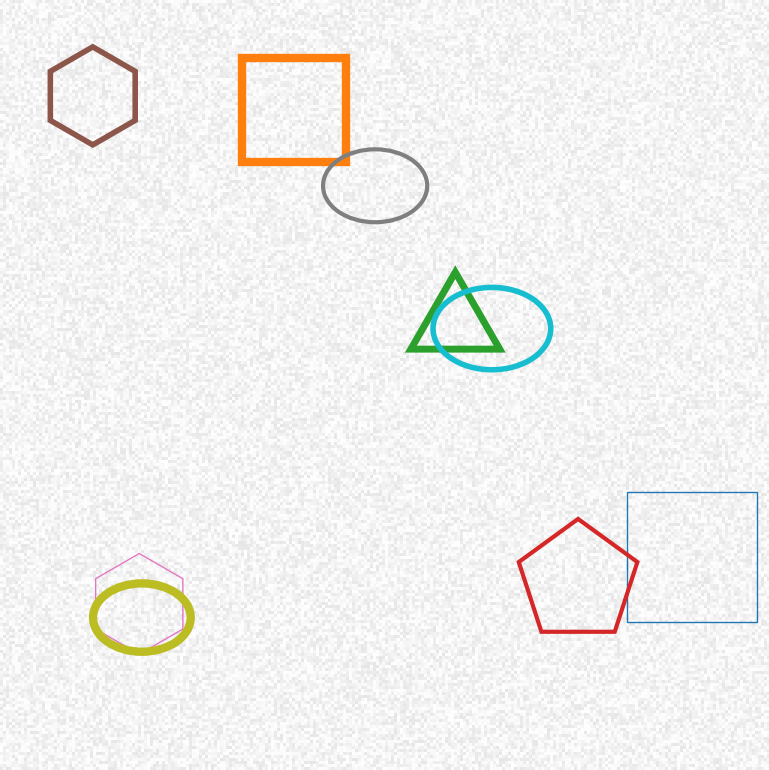[{"shape": "square", "thickness": 0.5, "radius": 0.42, "center": [0.899, 0.276]}, {"shape": "square", "thickness": 3, "radius": 0.34, "center": [0.381, 0.857]}, {"shape": "triangle", "thickness": 2.5, "radius": 0.33, "center": [0.591, 0.58]}, {"shape": "pentagon", "thickness": 1.5, "radius": 0.4, "center": [0.751, 0.245]}, {"shape": "hexagon", "thickness": 2, "radius": 0.32, "center": [0.12, 0.875]}, {"shape": "hexagon", "thickness": 0.5, "radius": 0.33, "center": [0.181, 0.216]}, {"shape": "oval", "thickness": 1.5, "radius": 0.34, "center": [0.487, 0.759]}, {"shape": "oval", "thickness": 3, "radius": 0.32, "center": [0.184, 0.198]}, {"shape": "oval", "thickness": 2, "radius": 0.38, "center": [0.639, 0.573]}]